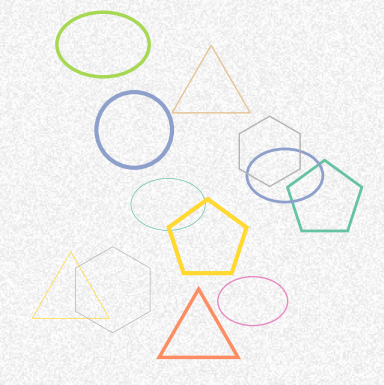[{"shape": "oval", "thickness": 0.5, "radius": 0.48, "center": [0.437, 0.469]}, {"shape": "pentagon", "thickness": 2, "radius": 0.51, "center": [0.843, 0.482]}, {"shape": "triangle", "thickness": 2.5, "radius": 0.59, "center": [0.516, 0.131]}, {"shape": "circle", "thickness": 3, "radius": 0.49, "center": [0.349, 0.663]}, {"shape": "oval", "thickness": 2, "radius": 0.49, "center": [0.74, 0.544]}, {"shape": "oval", "thickness": 1, "radius": 0.45, "center": [0.656, 0.218]}, {"shape": "oval", "thickness": 2.5, "radius": 0.6, "center": [0.268, 0.884]}, {"shape": "triangle", "thickness": 0.5, "radius": 0.58, "center": [0.184, 0.231]}, {"shape": "pentagon", "thickness": 3, "radius": 0.53, "center": [0.539, 0.377]}, {"shape": "triangle", "thickness": 1, "radius": 0.59, "center": [0.549, 0.765]}, {"shape": "hexagon", "thickness": 1, "radius": 0.46, "center": [0.701, 0.607]}, {"shape": "hexagon", "thickness": 0.5, "radius": 0.56, "center": [0.293, 0.247]}]